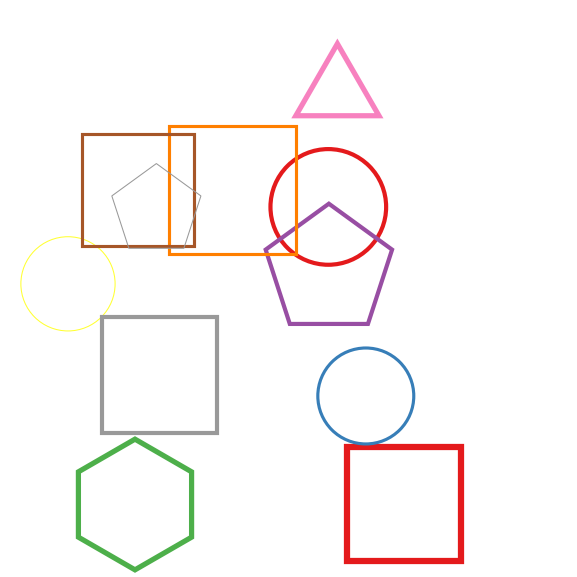[{"shape": "square", "thickness": 3, "radius": 0.49, "center": [0.7, 0.127]}, {"shape": "circle", "thickness": 2, "radius": 0.5, "center": [0.568, 0.641]}, {"shape": "circle", "thickness": 1.5, "radius": 0.42, "center": [0.633, 0.313]}, {"shape": "hexagon", "thickness": 2.5, "radius": 0.57, "center": [0.234, 0.126]}, {"shape": "pentagon", "thickness": 2, "radius": 0.58, "center": [0.569, 0.531]}, {"shape": "square", "thickness": 1.5, "radius": 0.55, "center": [0.403, 0.67]}, {"shape": "circle", "thickness": 0.5, "radius": 0.41, "center": [0.118, 0.508]}, {"shape": "square", "thickness": 1.5, "radius": 0.48, "center": [0.238, 0.67]}, {"shape": "triangle", "thickness": 2.5, "radius": 0.42, "center": [0.584, 0.84]}, {"shape": "square", "thickness": 2, "radius": 0.5, "center": [0.276, 0.35]}, {"shape": "pentagon", "thickness": 0.5, "radius": 0.41, "center": [0.271, 0.635]}]